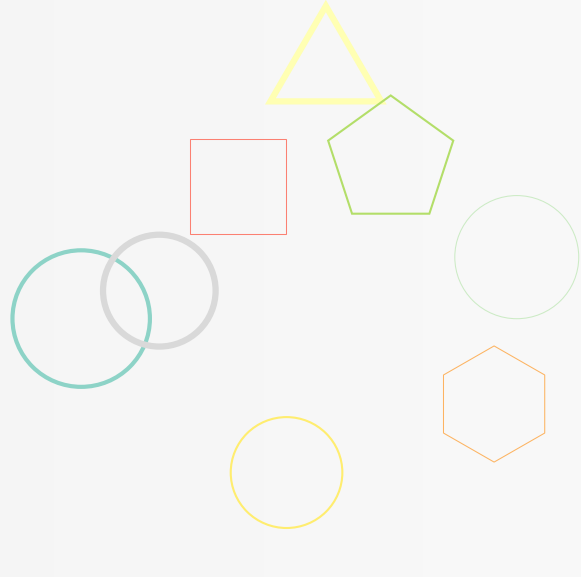[{"shape": "circle", "thickness": 2, "radius": 0.59, "center": [0.14, 0.447]}, {"shape": "triangle", "thickness": 3, "radius": 0.55, "center": [0.561, 0.879]}, {"shape": "square", "thickness": 0.5, "radius": 0.41, "center": [0.409, 0.676]}, {"shape": "hexagon", "thickness": 0.5, "radius": 0.5, "center": [0.85, 0.3]}, {"shape": "pentagon", "thickness": 1, "radius": 0.57, "center": [0.672, 0.721]}, {"shape": "circle", "thickness": 3, "radius": 0.48, "center": [0.274, 0.496]}, {"shape": "circle", "thickness": 0.5, "radius": 0.53, "center": [0.889, 0.554]}, {"shape": "circle", "thickness": 1, "radius": 0.48, "center": [0.493, 0.181]}]